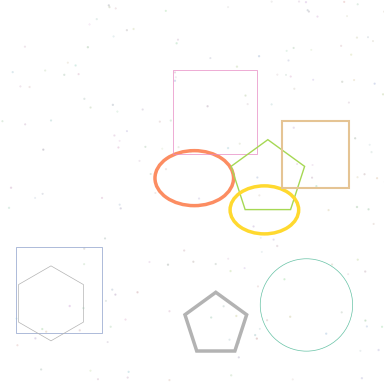[{"shape": "circle", "thickness": 0.5, "radius": 0.6, "center": [0.796, 0.208]}, {"shape": "oval", "thickness": 2.5, "radius": 0.51, "center": [0.505, 0.537]}, {"shape": "square", "thickness": 0.5, "radius": 0.56, "center": [0.154, 0.247]}, {"shape": "square", "thickness": 0.5, "radius": 0.55, "center": [0.559, 0.709]}, {"shape": "pentagon", "thickness": 1, "radius": 0.5, "center": [0.696, 0.537]}, {"shape": "oval", "thickness": 2.5, "radius": 0.45, "center": [0.687, 0.455]}, {"shape": "square", "thickness": 1.5, "radius": 0.44, "center": [0.82, 0.599]}, {"shape": "hexagon", "thickness": 0.5, "radius": 0.49, "center": [0.132, 0.212]}, {"shape": "pentagon", "thickness": 2.5, "radius": 0.42, "center": [0.561, 0.156]}]